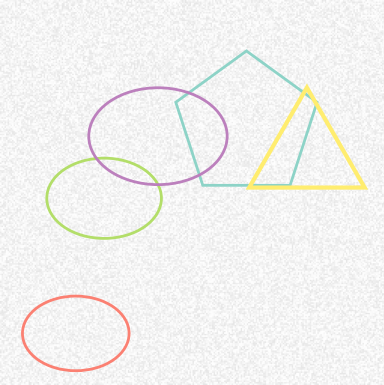[{"shape": "pentagon", "thickness": 2, "radius": 0.96, "center": [0.64, 0.675]}, {"shape": "oval", "thickness": 2, "radius": 0.69, "center": [0.197, 0.134]}, {"shape": "oval", "thickness": 2, "radius": 0.74, "center": [0.27, 0.485]}, {"shape": "oval", "thickness": 2, "radius": 0.9, "center": [0.41, 0.646]}, {"shape": "triangle", "thickness": 3, "radius": 0.87, "center": [0.797, 0.599]}]